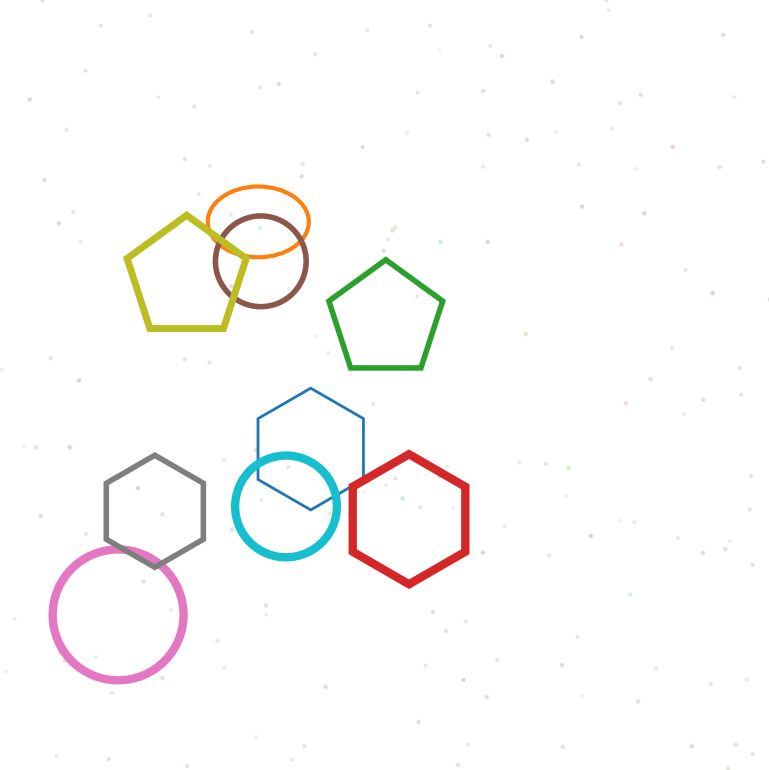[{"shape": "hexagon", "thickness": 1, "radius": 0.4, "center": [0.404, 0.417]}, {"shape": "oval", "thickness": 1.5, "radius": 0.33, "center": [0.335, 0.712]}, {"shape": "pentagon", "thickness": 2, "radius": 0.39, "center": [0.501, 0.585]}, {"shape": "hexagon", "thickness": 3, "radius": 0.42, "center": [0.531, 0.326]}, {"shape": "circle", "thickness": 2, "radius": 0.29, "center": [0.339, 0.661]}, {"shape": "circle", "thickness": 3, "radius": 0.42, "center": [0.153, 0.201]}, {"shape": "hexagon", "thickness": 2, "radius": 0.36, "center": [0.201, 0.336]}, {"shape": "pentagon", "thickness": 2.5, "radius": 0.41, "center": [0.242, 0.639]}, {"shape": "circle", "thickness": 3, "radius": 0.33, "center": [0.371, 0.342]}]